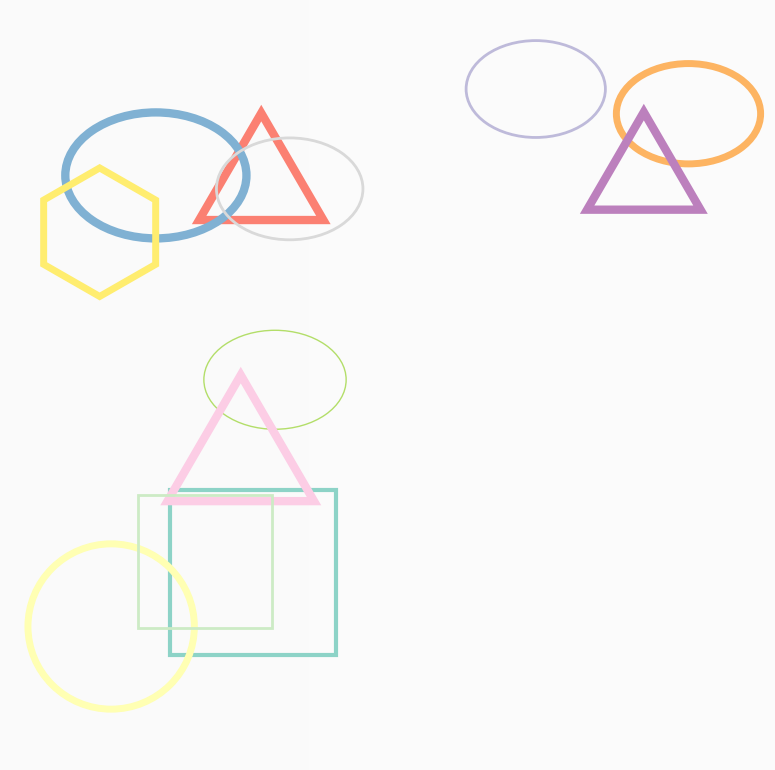[{"shape": "square", "thickness": 1.5, "radius": 0.54, "center": [0.327, 0.257]}, {"shape": "circle", "thickness": 2.5, "radius": 0.54, "center": [0.143, 0.186]}, {"shape": "oval", "thickness": 1, "radius": 0.45, "center": [0.691, 0.884]}, {"shape": "triangle", "thickness": 3, "radius": 0.46, "center": [0.337, 0.761]}, {"shape": "oval", "thickness": 3, "radius": 0.58, "center": [0.201, 0.772]}, {"shape": "oval", "thickness": 2.5, "radius": 0.47, "center": [0.888, 0.852]}, {"shape": "oval", "thickness": 0.5, "radius": 0.46, "center": [0.355, 0.507]}, {"shape": "triangle", "thickness": 3, "radius": 0.55, "center": [0.311, 0.404]}, {"shape": "oval", "thickness": 1, "radius": 0.47, "center": [0.374, 0.755]}, {"shape": "triangle", "thickness": 3, "radius": 0.42, "center": [0.831, 0.77]}, {"shape": "square", "thickness": 1, "radius": 0.43, "center": [0.264, 0.271]}, {"shape": "hexagon", "thickness": 2.5, "radius": 0.42, "center": [0.129, 0.698]}]